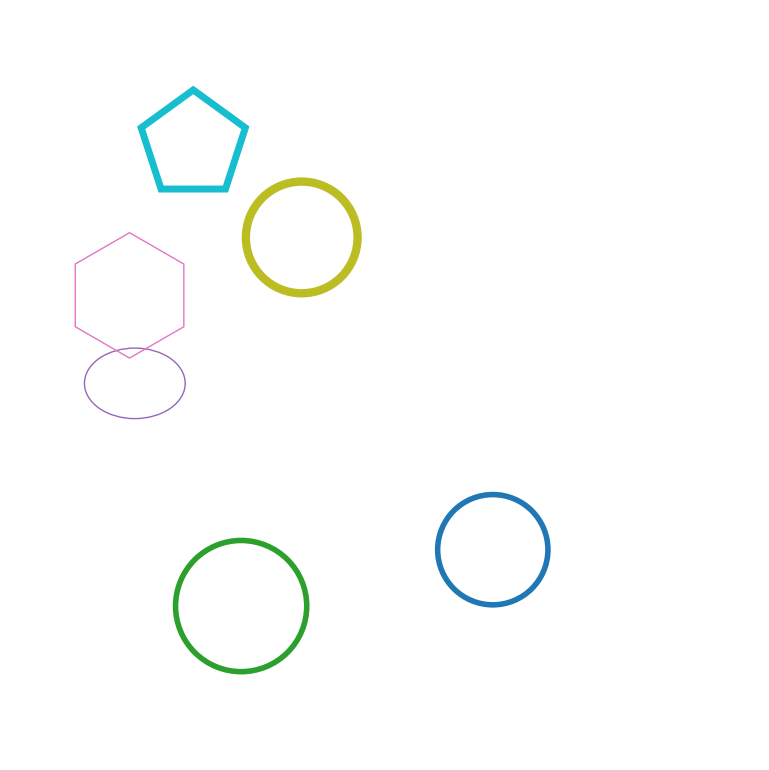[{"shape": "circle", "thickness": 2, "radius": 0.36, "center": [0.64, 0.286]}, {"shape": "circle", "thickness": 2, "radius": 0.43, "center": [0.313, 0.213]}, {"shape": "oval", "thickness": 0.5, "radius": 0.33, "center": [0.175, 0.502]}, {"shape": "hexagon", "thickness": 0.5, "radius": 0.41, "center": [0.168, 0.616]}, {"shape": "circle", "thickness": 3, "radius": 0.36, "center": [0.392, 0.692]}, {"shape": "pentagon", "thickness": 2.5, "radius": 0.36, "center": [0.251, 0.812]}]